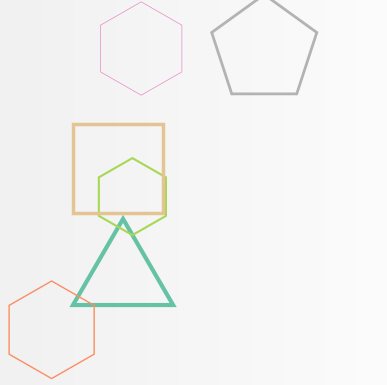[{"shape": "triangle", "thickness": 3, "radius": 0.75, "center": [0.318, 0.282]}, {"shape": "hexagon", "thickness": 1, "radius": 0.63, "center": [0.133, 0.143]}, {"shape": "hexagon", "thickness": 0.5, "radius": 0.61, "center": [0.364, 0.874]}, {"shape": "hexagon", "thickness": 1.5, "radius": 0.5, "center": [0.342, 0.489]}, {"shape": "square", "thickness": 2.5, "radius": 0.58, "center": [0.305, 0.562]}, {"shape": "pentagon", "thickness": 2, "radius": 0.71, "center": [0.682, 0.872]}]